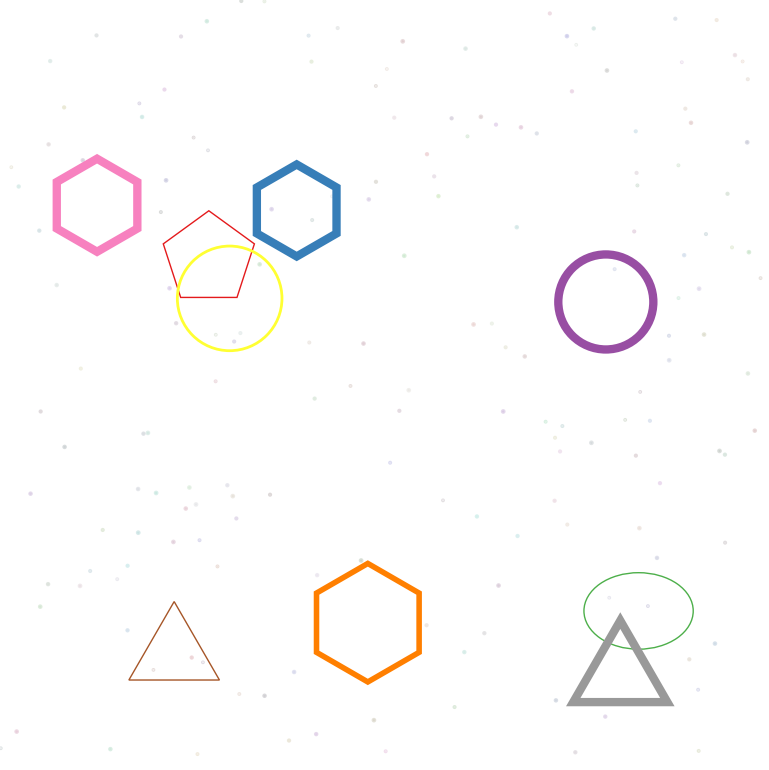[{"shape": "pentagon", "thickness": 0.5, "radius": 0.31, "center": [0.271, 0.664]}, {"shape": "hexagon", "thickness": 3, "radius": 0.3, "center": [0.385, 0.727]}, {"shape": "oval", "thickness": 0.5, "radius": 0.35, "center": [0.829, 0.207]}, {"shape": "circle", "thickness": 3, "radius": 0.31, "center": [0.787, 0.608]}, {"shape": "hexagon", "thickness": 2, "radius": 0.38, "center": [0.478, 0.191]}, {"shape": "circle", "thickness": 1, "radius": 0.34, "center": [0.298, 0.612]}, {"shape": "triangle", "thickness": 0.5, "radius": 0.34, "center": [0.226, 0.151]}, {"shape": "hexagon", "thickness": 3, "radius": 0.3, "center": [0.126, 0.733]}, {"shape": "triangle", "thickness": 3, "radius": 0.35, "center": [0.806, 0.123]}]